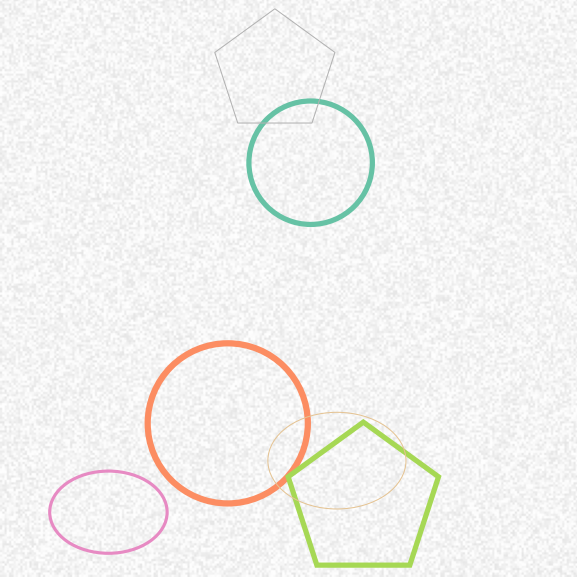[{"shape": "circle", "thickness": 2.5, "radius": 0.53, "center": [0.538, 0.717]}, {"shape": "circle", "thickness": 3, "radius": 0.69, "center": [0.394, 0.266]}, {"shape": "oval", "thickness": 1.5, "radius": 0.51, "center": [0.188, 0.112]}, {"shape": "pentagon", "thickness": 2.5, "radius": 0.68, "center": [0.629, 0.131]}, {"shape": "oval", "thickness": 0.5, "radius": 0.6, "center": [0.583, 0.201]}, {"shape": "pentagon", "thickness": 0.5, "radius": 0.55, "center": [0.476, 0.875]}]